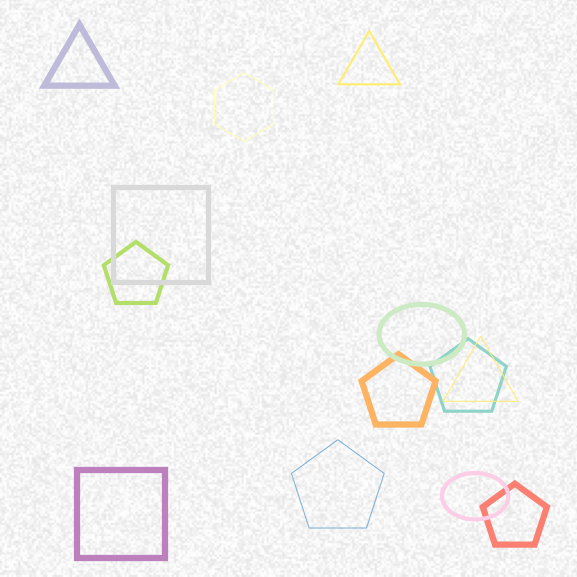[{"shape": "pentagon", "thickness": 1.5, "radius": 0.35, "center": [0.811, 0.343]}, {"shape": "hexagon", "thickness": 0.5, "radius": 0.3, "center": [0.423, 0.814]}, {"shape": "triangle", "thickness": 3, "radius": 0.35, "center": [0.138, 0.886]}, {"shape": "pentagon", "thickness": 3, "radius": 0.29, "center": [0.892, 0.103]}, {"shape": "pentagon", "thickness": 0.5, "radius": 0.42, "center": [0.585, 0.153]}, {"shape": "pentagon", "thickness": 3, "radius": 0.34, "center": [0.69, 0.318]}, {"shape": "pentagon", "thickness": 2, "radius": 0.29, "center": [0.235, 0.522]}, {"shape": "oval", "thickness": 2, "radius": 0.29, "center": [0.823, 0.14]}, {"shape": "square", "thickness": 2.5, "radius": 0.41, "center": [0.278, 0.593]}, {"shape": "square", "thickness": 3, "radius": 0.38, "center": [0.21, 0.109]}, {"shape": "oval", "thickness": 2.5, "radius": 0.37, "center": [0.73, 0.42]}, {"shape": "triangle", "thickness": 1, "radius": 0.31, "center": [0.639, 0.884]}, {"shape": "triangle", "thickness": 0.5, "radius": 0.38, "center": [0.832, 0.342]}]